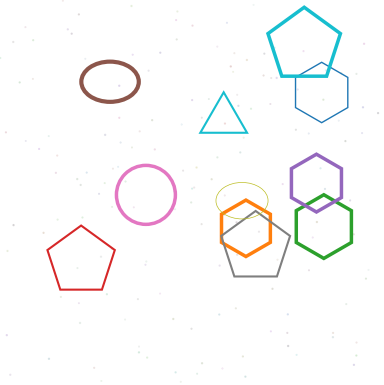[{"shape": "hexagon", "thickness": 1, "radius": 0.39, "center": [0.835, 0.76]}, {"shape": "hexagon", "thickness": 2.5, "radius": 0.37, "center": [0.639, 0.407]}, {"shape": "hexagon", "thickness": 2.5, "radius": 0.41, "center": [0.841, 0.411]}, {"shape": "pentagon", "thickness": 1.5, "radius": 0.46, "center": [0.211, 0.322]}, {"shape": "hexagon", "thickness": 2.5, "radius": 0.38, "center": [0.822, 0.524]}, {"shape": "oval", "thickness": 3, "radius": 0.37, "center": [0.286, 0.788]}, {"shape": "circle", "thickness": 2.5, "radius": 0.38, "center": [0.379, 0.494]}, {"shape": "pentagon", "thickness": 1.5, "radius": 0.47, "center": [0.664, 0.358]}, {"shape": "oval", "thickness": 0.5, "radius": 0.34, "center": [0.629, 0.479]}, {"shape": "pentagon", "thickness": 2.5, "radius": 0.49, "center": [0.79, 0.882]}, {"shape": "triangle", "thickness": 1.5, "radius": 0.35, "center": [0.581, 0.69]}]